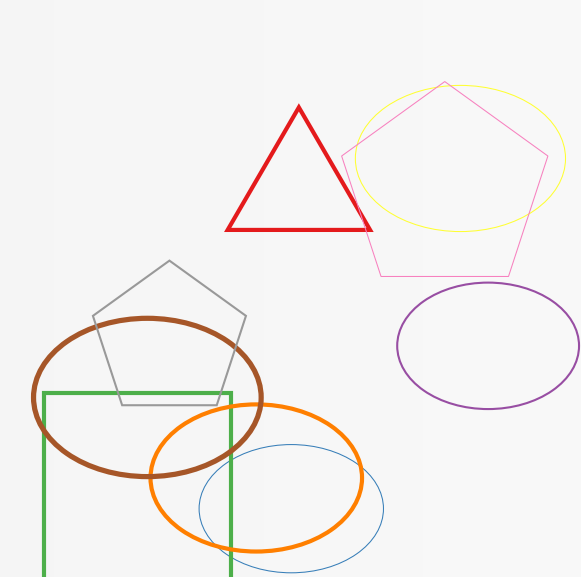[{"shape": "triangle", "thickness": 2, "radius": 0.71, "center": [0.514, 0.672]}, {"shape": "oval", "thickness": 0.5, "radius": 0.79, "center": [0.501, 0.118]}, {"shape": "square", "thickness": 2, "radius": 0.8, "center": [0.237, 0.158]}, {"shape": "oval", "thickness": 1, "radius": 0.78, "center": [0.84, 0.4]}, {"shape": "oval", "thickness": 2, "radius": 0.91, "center": [0.441, 0.171]}, {"shape": "oval", "thickness": 0.5, "radius": 0.9, "center": [0.792, 0.725]}, {"shape": "oval", "thickness": 2.5, "radius": 0.98, "center": [0.254, 0.311]}, {"shape": "pentagon", "thickness": 0.5, "radius": 0.93, "center": [0.765, 0.671]}, {"shape": "pentagon", "thickness": 1, "radius": 0.69, "center": [0.292, 0.409]}]